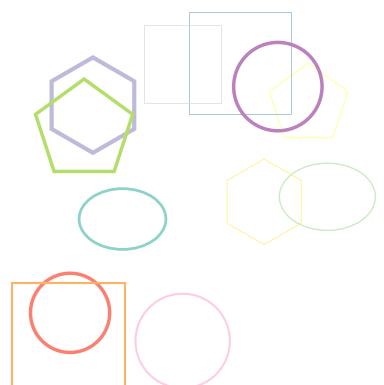[{"shape": "oval", "thickness": 2, "radius": 0.56, "center": [0.318, 0.431]}, {"shape": "pentagon", "thickness": 1, "radius": 0.53, "center": [0.801, 0.729]}, {"shape": "hexagon", "thickness": 3, "radius": 0.62, "center": [0.241, 0.727]}, {"shape": "circle", "thickness": 2.5, "radius": 0.51, "center": [0.182, 0.187]}, {"shape": "square", "thickness": 0.5, "radius": 0.66, "center": [0.622, 0.837]}, {"shape": "square", "thickness": 1.5, "radius": 0.73, "center": [0.178, 0.119]}, {"shape": "pentagon", "thickness": 2.5, "radius": 0.66, "center": [0.218, 0.662]}, {"shape": "circle", "thickness": 1.5, "radius": 0.61, "center": [0.474, 0.114]}, {"shape": "square", "thickness": 0.5, "radius": 0.5, "center": [0.473, 0.834]}, {"shape": "circle", "thickness": 2.5, "radius": 0.57, "center": [0.722, 0.775]}, {"shape": "oval", "thickness": 1, "radius": 0.62, "center": [0.85, 0.489]}, {"shape": "hexagon", "thickness": 0.5, "radius": 0.56, "center": [0.686, 0.476]}]